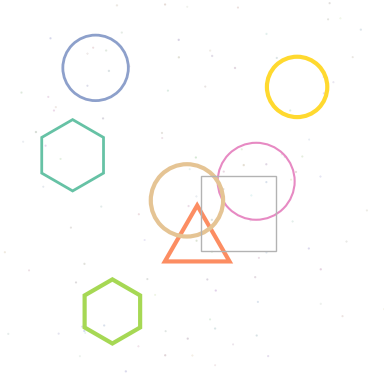[{"shape": "hexagon", "thickness": 2, "radius": 0.46, "center": [0.189, 0.597]}, {"shape": "triangle", "thickness": 3, "radius": 0.48, "center": [0.512, 0.369]}, {"shape": "circle", "thickness": 2, "radius": 0.43, "center": [0.248, 0.824]}, {"shape": "circle", "thickness": 1.5, "radius": 0.5, "center": [0.665, 0.529]}, {"shape": "hexagon", "thickness": 3, "radius": 0.42, "center": [0.292, 0.191]}, {"shape": "circle", "thickness": 3, "radius": 0.39, "center": [0.772, 0.774]}, {"shape": "circle", "thickness": 3, "radius": 0.47, "center": [0.486, 0.48]}, {"shape": "square", "thickness": 1, "radius": 0.49, "center": [0.62, 0.445]}]